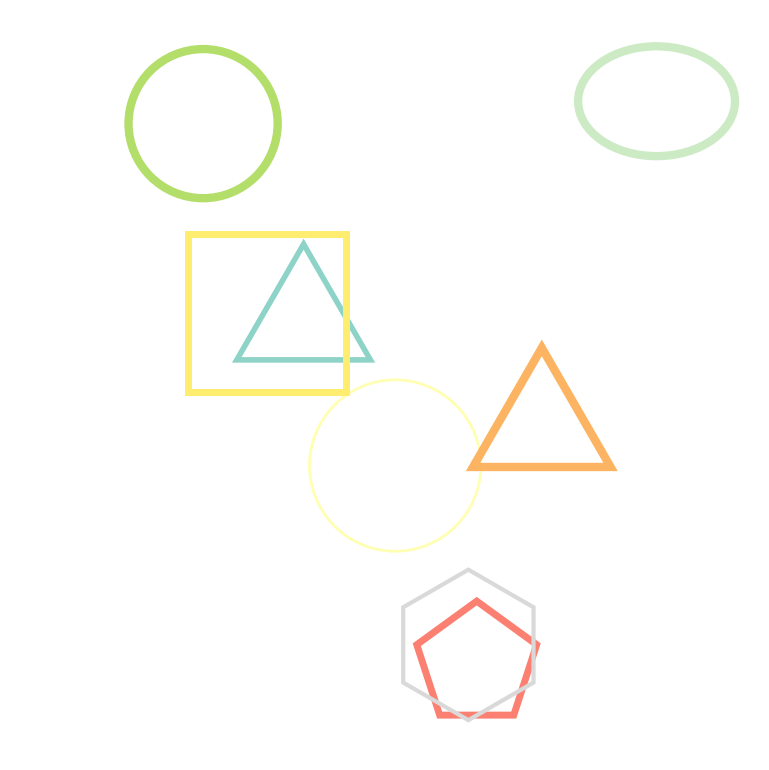[{"shape": "triangle", "thickness": 2, "radius": 0.5, "center": [0.394, 0.583]}, {"shape": "circle", "thickness": 1, "radius": 0.56, "center": [0.513, 0.395]}, {"shape": "pentagon", "thickness": 2.5, "radius": 0.41, "center": [0.619, 0.137]}, {"shape": "triangle", "thickness": 3, "radius": 0.52, "center": [0.704, 0.445]}, {"shape": "circle", "thickness": 3, "radius": 0.48, "center": [0.264, 0.839]}, {"shape": "hexagon", "thickness": 1.5, "radius": 0.49, "center": [0.608, 0.162]}, {"shape": "oval", "thickness": 3, "radius": 0.51, "center": [0.853, 0.869]}, {"shape": "square", "thickness": 2.5, "radius": 0.51, "center": [0.347, 0.594]}]